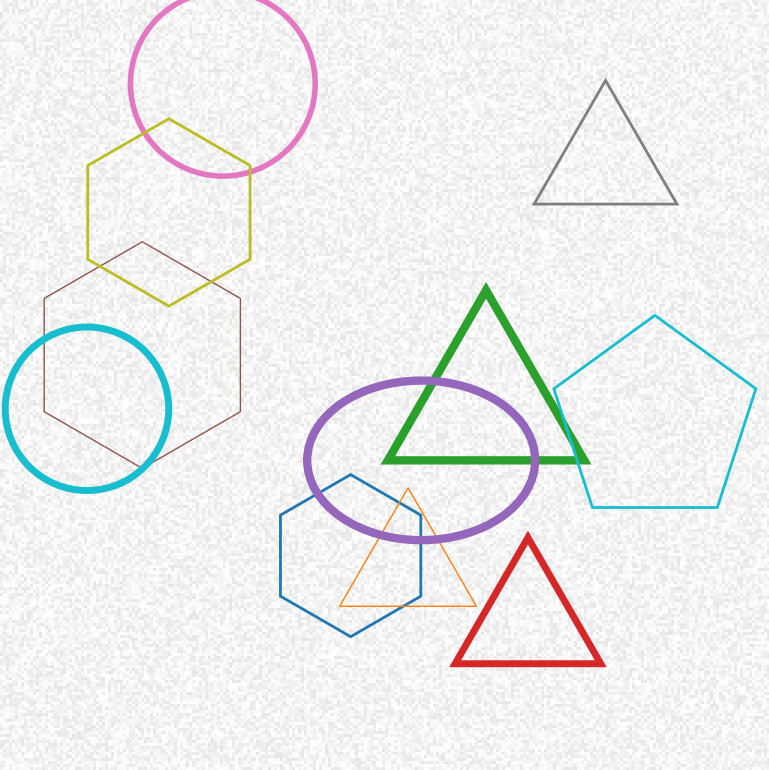[{"shape": "hexagon", "thickness": 1, "radius": 0.53, "center": [0.455, 0.278]}, {"shape": "triangle", "thickness": 0.5, "radius": 0.51, "center": [0.53, 0.264]}, {"shape": "triangle", "thickness": 3, "radius": 0.74, "center": [0.631, 0.476]}, {"shape": "triangle", "thickness": 2.5, "radius": 0.55, "center": [0.686, 0.193]}, {"shape": "oval", "thickness": 3, "radius": 0.74, "center": [0.547, 0.402]}, {"shape": "hexagon", "thickness": 0.5, "radius": 0.74, "center": [0.185, 0.539]}, {"shape": "circle", "thickness": 2, "radius": 0.6, "center": [0.289, 0.891]}, {"shape": "triangle", "thickness": 1, "radius": 0.54, "center": [0.786, 0.788]}, {"shape": "hexagon", "thickness": 1, "radius": 0.61, "center": [0.219, 0.724]}, {"shape": "pentagon", "thickness": 1, "radius": 0.69, "center": [0.851, 0.452]}, {"shape": "circle", "thickness": 2.5, "radius": 0.53, "center": [0.113, 0.469]}]